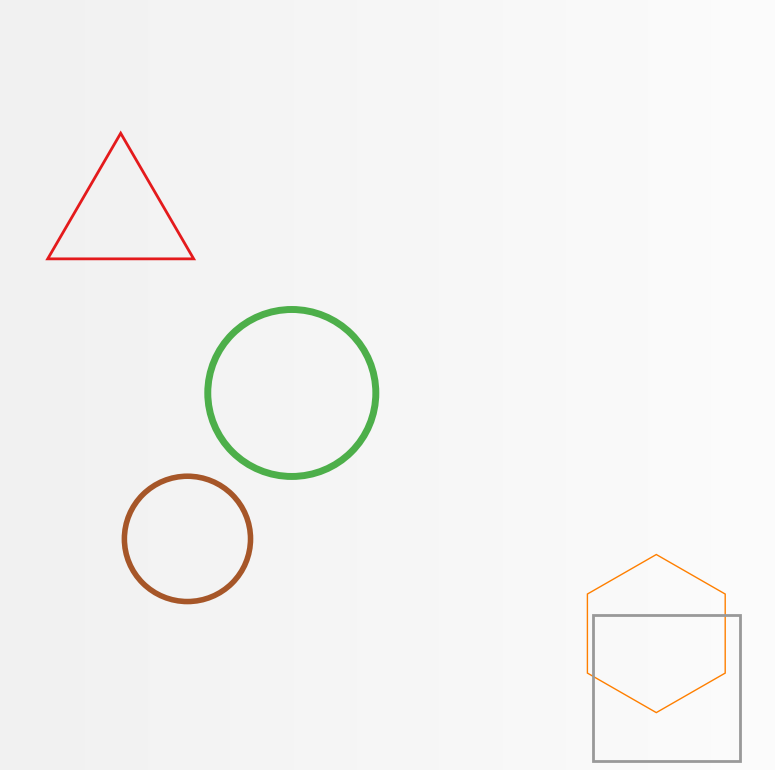[{"shape": "triangle", "thickness": 1, "radius": 0.54, "center": [0.156, 0.718]}, {"shape": "circle", "thickness": 2.5, "radius": 0.54, "center": [0.377, 0.49]}, {"shape": "hexagon", "thickness": 0.5, "radius": 0.51, "center": [0.847, 0.177]}, {"shape": "circle", "thickness": 2, "radius": 0.41, "center": [0.242, 0.3]}, {"shape": "square", "thickness": 1, "radius": 0.48, "center": [0.86, 0.106]}]